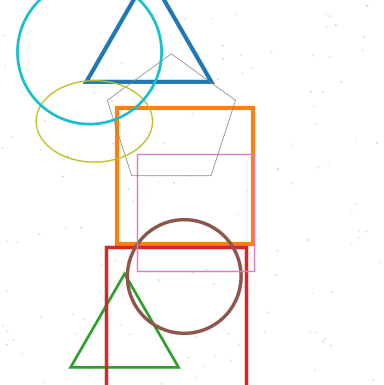[{"shape": "triangle", "thickness": 3, "radius": 0.94, "center": [0.387, 0.881]}, {"shape": "square", "thickness": 3, "radius": 0.88, "center": [0.48, 0.543]}, {"shape": "triangle", "thickness": 2, "radius": 0.81, "center": [0.324, 0.127]}, {"shape": "square", "thickness": 2.5, "radius": 0.91, "center": [0.458, 0.178]}, {"shape": "circle", "thickness": 2.5, "radius": 0.74, "center": [0.479, 0.282]}, {"shape": "square", "thickness": 1, "radius": 0.76, "center": [0.509, 0.449]}, {"shape": "pentagon", "thickness": 0.5, "radius": 0.88, "center": [0.445, 0.685]}, {"shape": "oval", "thickness": 1, "radius": 0.76, "center": [0.245, 0.685]}, {"shape": "circle", "thickness": 2, "radius": 0.94, "center": [0.233, 0.865]}]